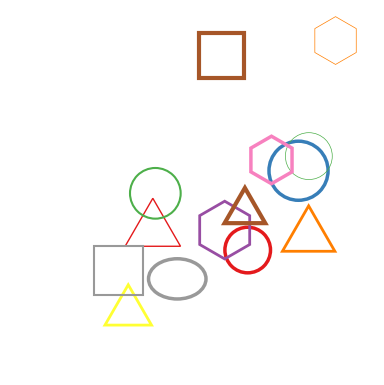[{"shape": "circle", "thickness": 2.5, "radius": 0.3, "center": [0.643, 0.351]}, {"shape": "triangle", "thickness": 1, "radius": 0.42, "center": [0.397, 0.402]}, {"shape": "circle", "thickness": 2.5, "radius": 0.38, "center": [0.775, 0.557]}, {"shape": "circle", "thickness": 0.5, "radius": 0.3, "center": [0.802, 0.594]}, {"shape": "circle", "thickness": 1.5, "radius": 0.33, "center": [0.403, 0.498]}, {"shape": "hexagon", "thickness": 2, "radius": 0.37, "center": [0.584, 0.402]}, {"shape": "hexagon", "thickness": 0.5, "radius": 0.31, "center": [0.872, 0.895]}, {"shape": "triangle", "thickness": 2, "radius": 0.39, "center": [0.802, 0.387]}, {"shape": "triangle", "thickness": 2, "radius": 0.35, "center": [0.333, 0.191]}, {"shape": "triangle", "thickness": 3, "radius": 0.3, "center": [0.636, 0.451]}, {"shape": "square", "thickness": 3, "radius": 0.29, "center": [0.576, 0.857]}, {"shape": "hexagon", "thickness": 2.5, "radius": 0.31, "center": [0.705, 0.584]}, {"shape": "square", "thickness": 1.5, "radius": 0.32, "center": [0.307, 0.298]}, {"shape": "oval", "thickness": 2.5, "radius": 0.37, "center": [0.46, 0.276]}]